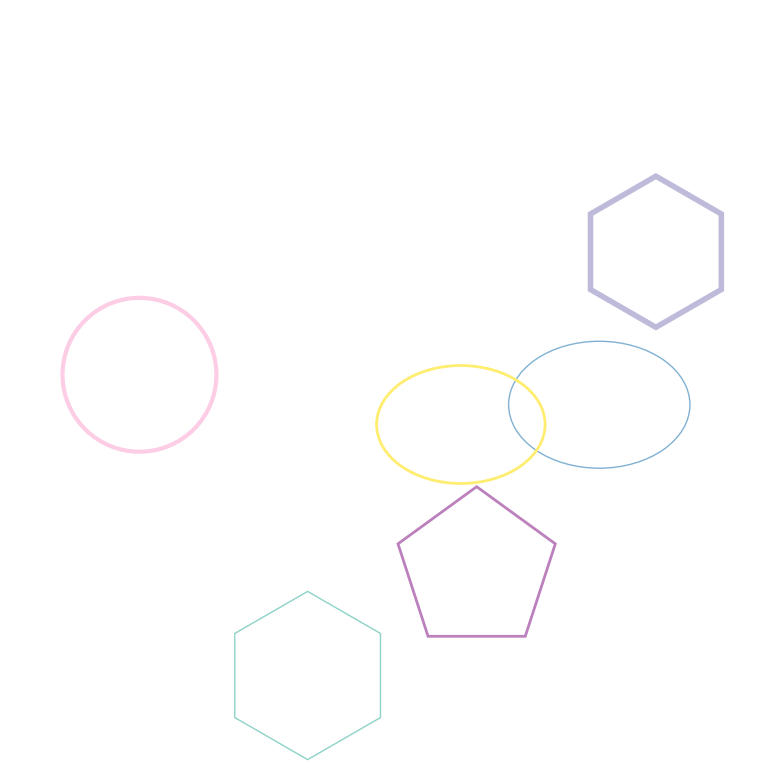[{"shape": "hexagon", "thickness": 0.5, "radius": 0.55, "center": [0.4, 0.123]}, {"shape": "hexagon", "thickness": 2, "radius": 0.49, "center": [0.852, 0.673]}, {"shape": "oval", "thickness": 0.5, "radius": 0.59, "center": [0.778, 0.474]}, {"shape": "circle", "thickness": 1.5, "radius": 0.5, "center": [0.181, 0.513]}, {"shape": "pentagon", "thickness": 1, "radius": 0.54, "center": [0.619, 0.261]}, {"shape": "oval", "thickness": 1, "radius": 0.55, "center": [0.599, 0.449]}]